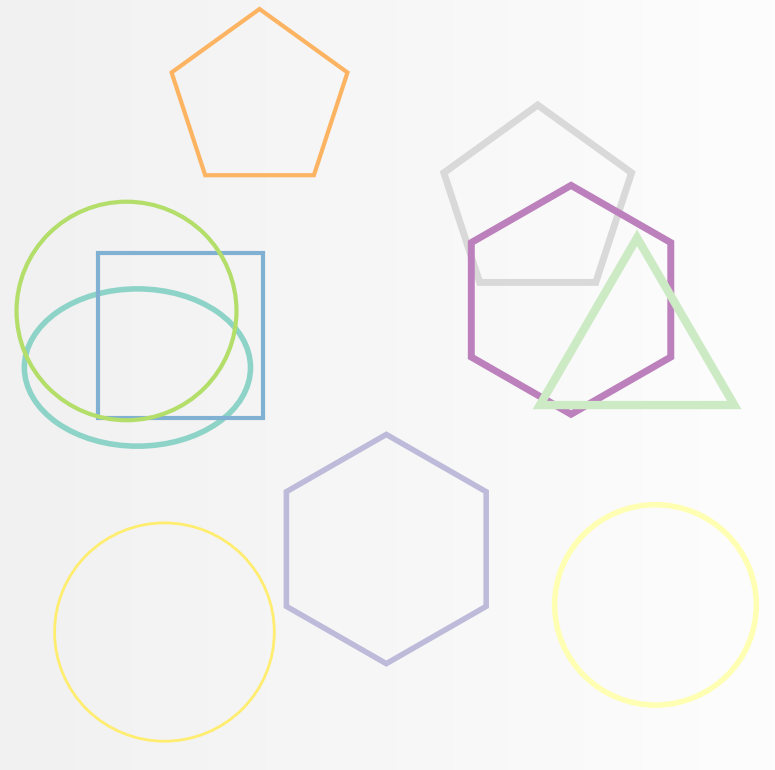[{"shape": "oval", "thickness": 2, "radius": 0.73, "center": [0.177, 0.523]}, {"shape": "circle", "thickness": 2, "radius": 0.65, "center": [0.846, 0.214]}, {"shape": "hexagon", "thickness": 2, "radius": 0.74, "center": [0.498, 0.287]}, {"shape": "square", "thickness": 1.5, "radius": 0.53, "center": [0.233, 0.564]}, {"shape": "pentagon", "thickness": 1.5, "radius": 0.6, "center": [0.335, 0.869]}, {"shape": "circle", "thickness": 1.5, "radius": 0.71, "center": [0.163, 0.596]}, {"shape": "pentagon", "thickness": 2.5, "radius": 0.64, "center": [0.694, 0.736]}, {"shape": "hexagon", "thickness": 2.5, "radius": 0.74, "center": [0.737, 0.611]}, {"shape": "triangle", "thickness": 3, "radius": 0.72, "center": [0.822, 0.546]}, {"shape": "circle", "thickness": 1, "radius": 0.71, "center": [0.212, 0.179]}]